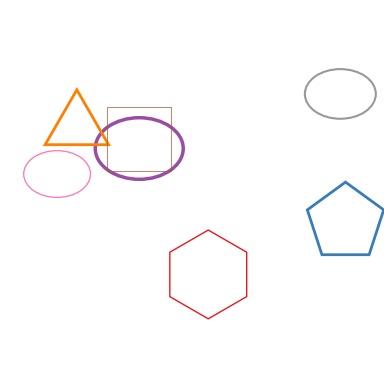[{"shape": "hexagon", "thickness": 1, "radius": 0.58, "center": [0.541, 0.287]}, {"shape": "pentagon", "thickness": 2, "radius": 0.52, "center": [0.897, 0.423]}, {"shape": "oval", "thickness": 2.5, "radius": 0.57, "center": [0.362, 0.614]}, {"shape": "triangle", "thickness": 2, "radius": 0.48, "center": [0.2, 0.672]}, {"shape": "square", "thickness": 0.5, "radius": 0.41, "center": [0.361, 0.638]}, {"shape": "oval", "thickness": 1, "radius": 0.43, "center": [0.148, 0.548]}, {"shape": "oval", "thickness": 1.5, "radius": 0.46, "center": [0.884, 0.756]}]